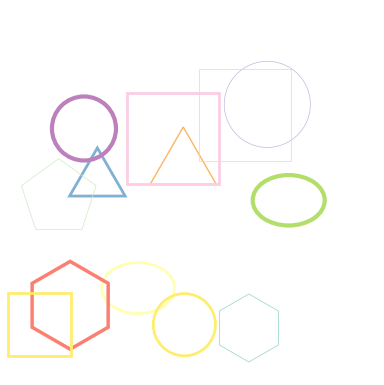[{"shape": "hexagon", "thickness": 0.5, "radius": 0.44, "center": [0.647, 0.148]}, {"shape": "oval", "thickness": 2, "radius": 0.47, "center": [0.359, 0.252]}, {"shape": "circle", "thickness": 0.5, "radius": 0.56, "center": [0.694, 0.729]}, {"shape": "hexagon", "thickness": 2.5, "radius": 0.57, "center": [0.182, 0.207]}, {"shape": "triangle", "thickness": 2, "radius": 0.42, "center": [0.253, 0.532]}, {"shape": "triangle", "thickness": 1, "radius": 0.5, "center": [0.476, 0.571]}, {"shape": "oval", "thickness": 3, "radius": 0.47, "center": [0.75, 0.48]}, {"shape": "square", "thickness": 2, "radius": 0.59, "center": [0.45, 0.639]}, {"shape": "square", "thickness": 0.5, "radius": 0.6, "center": [0.635, 0.7]}, {"shape": "circle", "thickness": 3, "radius": 0.42, "center": [0.218, 0.666]}, {"shape": "pentagon", "thickness": 0.5, "radius": 0.51, "center": [0.153, 0.486]}, {"shape": "circle", "thickness": 2, "radius": 0.4, "center": [0.479, 0.157]}, {"shape": "square", "thickness": 2, "radius": 0.41, "center": [0.104, 0.156]}]